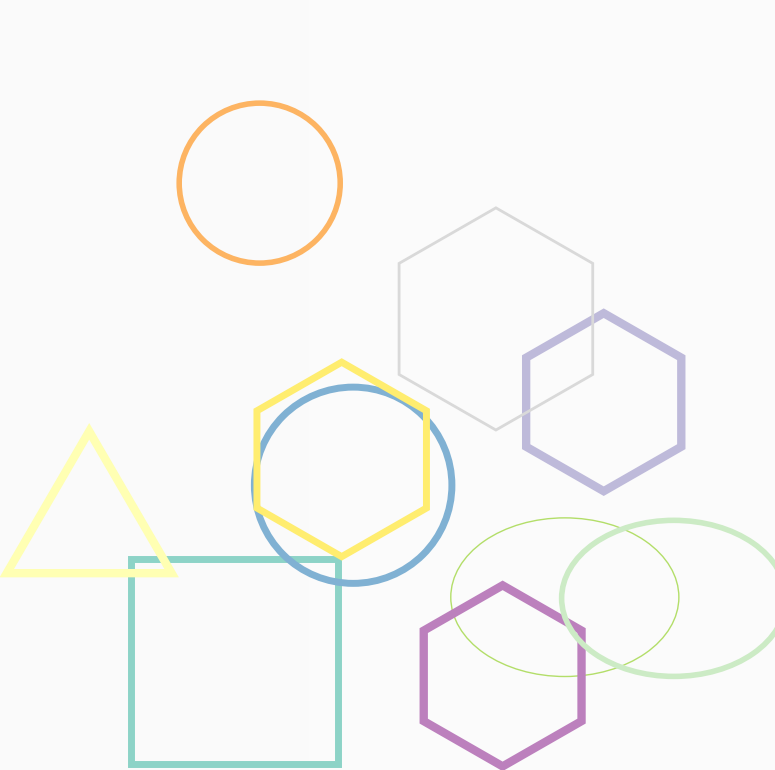[{"shape": "square", "thickness": 2.5, "radius": 0.67, "center": [0.302, 0.141]}, {"shape": "triangle", "thickness": 3, "radius": 0.61, "center": [0.115, 0.317]}, {"shape": "hexagon", "thickness": 3, "radius": 0.58, "center": [0.779, 0.478]}, {"shape": "circle", "thickness": 2.5, "radius": 0.64, "center": [0.456, 0.37]}, {"shape": "circle", "thickness": 2, "radius": 0.52, "center": [0.335, 0.762]}, {"shape": "oval", "thickness": 0.5, "radius": 0.74, "center": [0.729, 0.224]}, {"shape": "hexagon", "thickness": 1, "radius": 0.72, "center": [0.64, 0.586]}, {"shape": "hexagon", "thickness": 3, "radius": 0.59, "center": [0.649, 0.122]}, {"shape": "oval", "thickness": 2, "radius": 0.72, "center": [0.869, 0.223]}, {"shape": "hexagon", "thickness": 2.5, "radius": 0.63, "center": [0.441, 0.403]}]